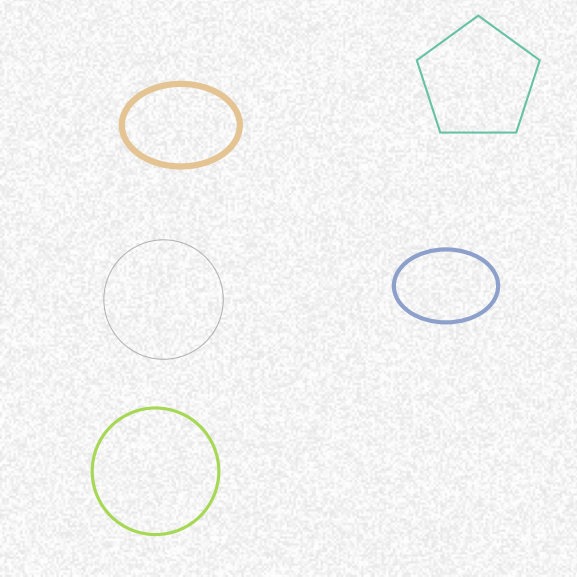[{"shape": "pentagon", "thickness": 1, "radius": 0.56, "center": [0.828, 0.86]}, {"shape": "oval", "thickness": 2, "radius": 0.45, "center": [0.772, 0.504]}, {"shape": "circle", "thickness": 1.5, "radius": 0.55, "center": [0.269, 0.183]}, {"shape": "oval", "thickness": 3, "radius": 0.51, "center": [0.313, 0.782]}, {"shape": "circle", "thickness": 0.5, "radius": 0.52, "center": [0.283, 0.48]}]